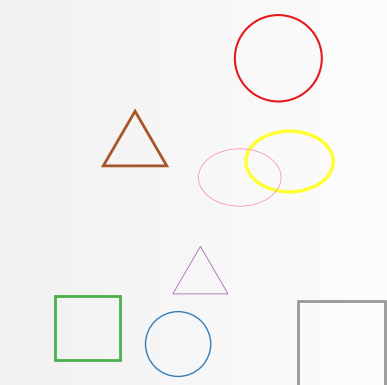[{"shape": "circle", "thickness": 1.5, "radius": 0.56, "center": [0.718, 0.849]}, {"shape": "circle", "thickness": 1, "radius": 0.42, "center": [0.46, 0.106]}, {"shape": "square", "thickness": 2, "radius": 0.42, "center": [0.226, 0.148]}, {"shape": "triangle", "thickness": 0.5, "radius": 0.41, "center": [0.517, 0.278]}, {"shape": "oval", "thickness": 2.5, "radius": 0.56, "center": [0.747, 0.58]}, {"shape": "triangle", "thickness": 2, "radius": 0.47, "center": [0.349, 0.616]}, {"shape": "oval", "thickness": 0.5, "radius": 0.53, "center": [0.619, 0.539]}, {"shape": "square", "thickness": 2, "radius": 0.56, "center": [0.882, 0.105]}]